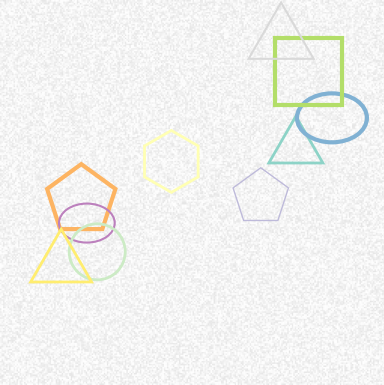[{"shape": "triangle", "thickness": 2, "radius": 0.41, "center": [0.768, 0.617]}, {"shape": "hexagon", "thickness": 2, "radius": 0.4, "center": [0.445, 0.581]}, {"shape": "pentagon", "thickness": 1, "radius": 0.38, "center": [0.677, 0.489]}, {"shape": "oval", "thickness": 3, "radius": 0.45, "center": [0.862, 0.694]}, {"shape": "pentagon", "thickness": 3, "radius": 0.47, "center": [0.211, 0.48]}, {"shape": "square", "thickness": 3, "radius": 0.44, "center": [0.801, 0.814]}, {"shape": "triangle", "thickness": 1.5, "radius": 0.49, "center": [0.73, 0.896]}, {"shape": "oval", "thickness": 1.5, "radius": 0.36, "center": [0.226, 0.421]}, {"shape": "circle", "thickness": 2, "radius": 0.36, "center": [0.253, 0.346]}, {"shape": "triangle", "thickness": 2, "radius": 0.46, "center": [0.159, 0.313]}]